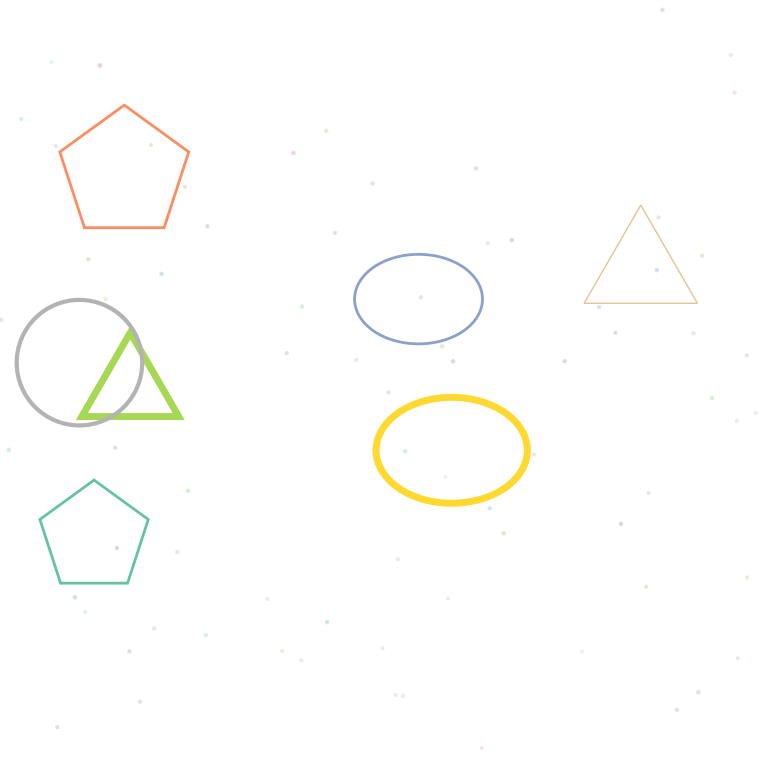[{"shape": "pentagon", "thickness": 1, "radius": 0.37, "center": [0.122, 0.303]}, {"shape": "pentagon", "thickness": 1, "radius": 0.44, "center": [0.161, 0.775]}, {"shape": "oval", "thickness": 1, "radius": 0.42, "center": [0.544, 0.612]}, {"shape": "triangle", "thickness": 2.5, "radius": 0.36, "center": [0.169, 0.495]}, {"shape": "oval", "thickness": 2.5, "radius": 0.49, "center": [0.587, 0.415]}, {"shape": "triangle", "thickness": 0.5, "radius": 0.42, "center": [0.832, 0.649]}, {"shape": "circle", "thickness": 1.5, "radius": 0.41, "center": [0.103, 0.529]}]